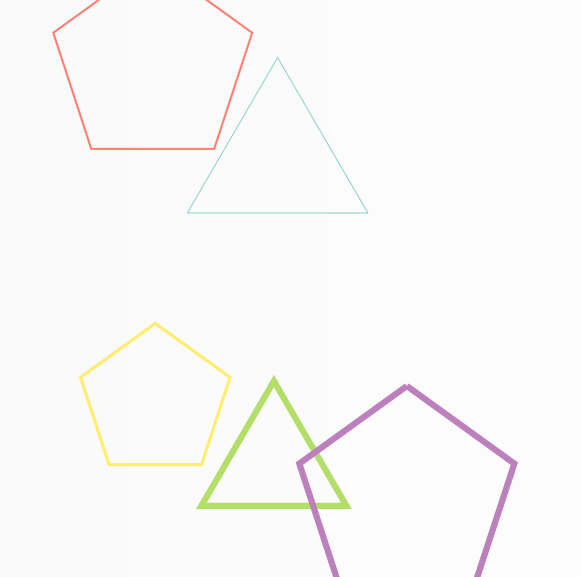[{"shape": "triangle", "thickness": 0.5, "radius": 0.9, "center": [0.478, 0.72]}, {"shape": "pentagon", "thickness": 1, "radius": 0.9, "center": [0.263, 0.887]}, {"shape": "triangle", "thickness": 3, "radius": 0.72, "center": [0.471, 0.195]}, {"shape": "pentagon", "thickness": 3, "radius": 0.97, "center": [0.7, 0.136]}, {"shape": "pentagon", "thickness": 1.5, "radius": 0.68, "center": [0.267, 0.304]}]